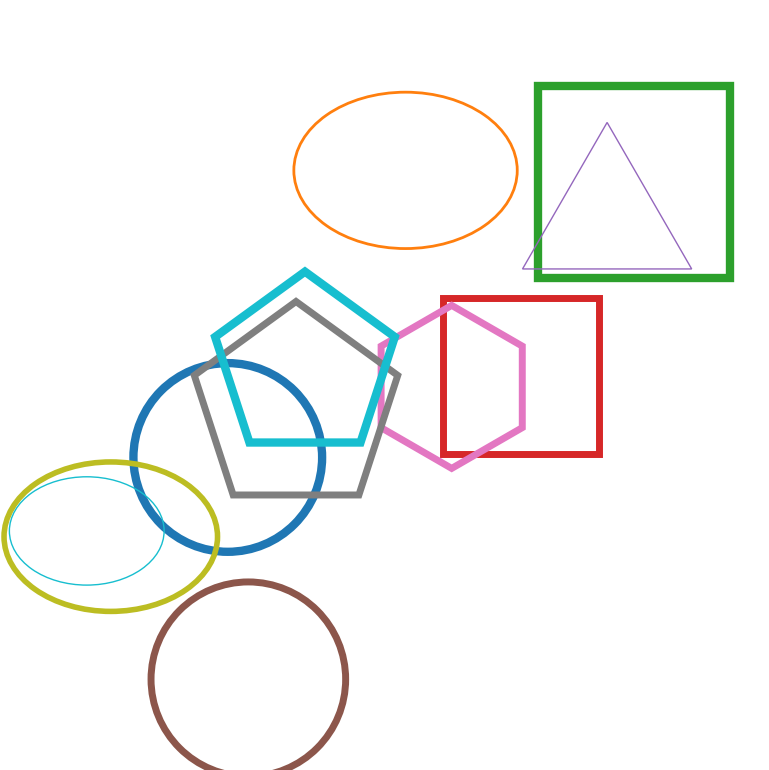[{"shape": "circle", "thickness": 3, "radius": 0.61, "center": [0.296, 0.406]}, {"shape": "oval", "thickness": 1, "radius": 0.73, "center": [0.527, 0.779]}, {"shape": "square", "thickness": 3, "radius": 0.62, "center": [0.824, 0.764]}, {"shape": "square", "thickness": 2.5, "radius": 0.51, "center": [0.676, 0.511]}, {"shape": "triangle", "thickness": 0.5, "radius": 0.63, "center": [0.788, 0.714]}, {"shape": "circle", "thickness": 2.5, "radius": 0.63, "center": [0.323, 0.118]}, {"shape": "hexagon", "thickness": 2.5, "radius": 0.53, "center": [0.587, 0.498]}, {"shape": "pentagon", "thickness": 2.5, "radius": 0.69, "center": [0.384, 0.47]}, {"shape": "oval", "thickness": 2, "radius": 0.69, "center": [0.144, 0.303]}, {"shape": "oval", "thickness": 0.5, "radius": 0.5, "center": [0.113, 0.31]}, {"shape": "pentagon", "thickness": 3, "radius": 0.61, "center": [0.396, 0.525]}]